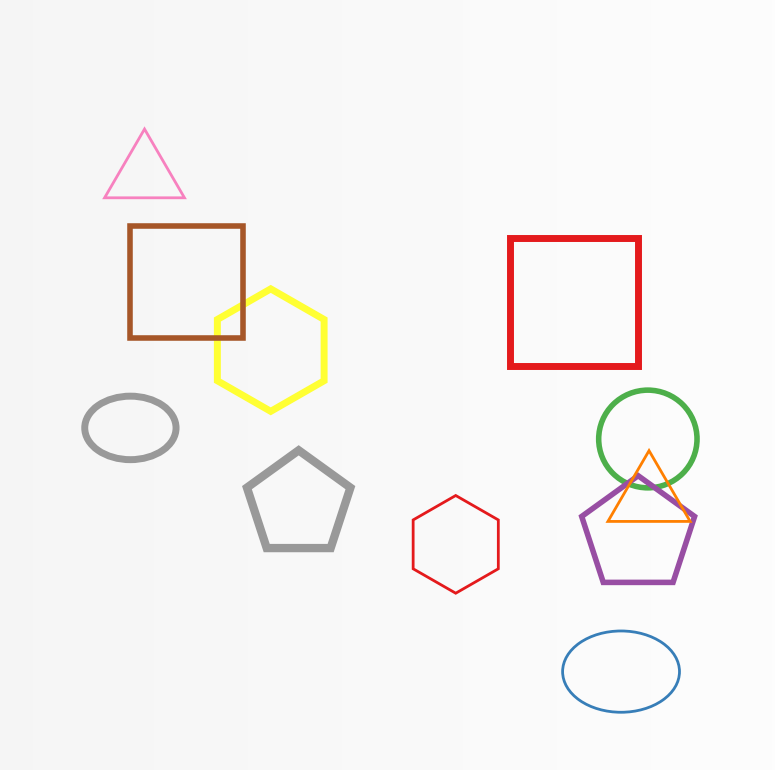[{"shape": "hexagon", "thickness": 1, "radius": 0.32, "center": [0.588, 0.293]}, {"shape": "square", "thickness": 2.5, "radius": 0.41, "center": [0.74, 0.607]}, {"shape": "oval", "thickness": 1, "radius": 0.38, "center": [0.801, 0.128]}, {"shape": "circle", "thickness": 2, "radius": 0.32, "center": [0.836, 0.43]}, {"shape": "pentagon", "thickness": 2, "radius": 0.38, "center": [0.823, 0.306]}, {"shape": "triangle", "thickness": 1, "radius": 0.31, "center": [0.837, 0.353]}, {"shape": "hexagon", "thickness": 2.5, "radius": 0.4, "center": [0.349, 0.545]}, {"shape": "square", "thickness": 2, "radius": 0.37, "center": [0.241, 0.634]}, {"shape": "triangle", "thickness": 1, "radius": 0.3, "center": [0.186, 0.773]}, {"shape": "oval", "thickness": 2.5, "radius": 0.29, "center": [0.168, 0.444]}, {"shape": "pentagon", "thickness": 3, "radius": 0.35, "center": [0.385, 0.345]}]